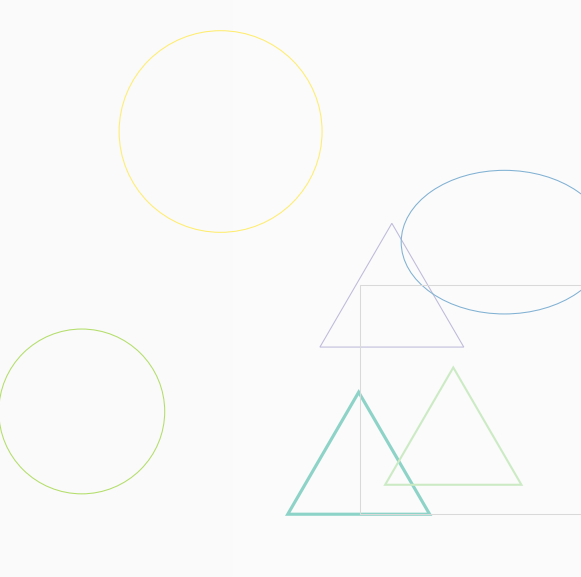[{"shape": "triangle", "thickness": 1.5, "radius": 0.7, "center": [0.617, 0.179]}, {"shape": "triangle", "thickness": 0.5, "radius": 0.71, "center": [0.674, 0.47]}, {"shape": "oval", "thickness": 0.5, "radius": 0.89, "center": [0.868, 0.58]}, {"shape": "circle", "thickness": 0.5, "radius": 0.71, "center": [0.141, 0.287]}, {"shape": "square", "thickness": 0.5, "radius": 0.99, "center": [0.818, 0.308]}, {"shape": "triangle", "thickness": 1, "radius": 0.68, "center": [0.78, 0.227]}, {"shape": "circle", "thickness": 0.5, "radius": 0.87, "center": [0.38, 0.771]}]